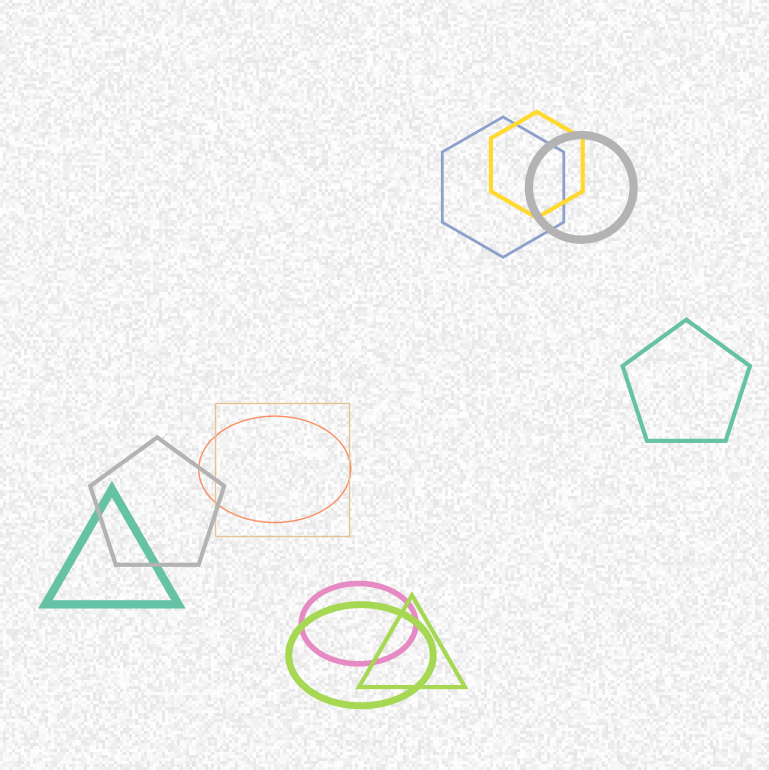[{"shape": "pentagon", "thickness": 1.5, "radius": 0.43, "center": [0.891, 0.498]}, {"shape": "triangle", "thickness": 3, "radius": 0.5, "center": [0.145, 0.265]}, {"shape": "oval", "thickness": 0.5, "radius": 0.49, "center": [0.357, 0.39]}, {"shape": "hexagon", "thickness": 1, "radius": 0.46, "center": [0.653, 0.757]}, {"shape": "oval", "thickness": 2, "radius": 0.37, "center": [0.466, 0.19]}, {"shape": "triangle", "thickness": 1.5, "radius": 0.4, "center": [0.535, 0.147]}, {"shape": "oval", "thickness": 2.5, "radius": 0.47, "center": [0.469, 0.149]}, {"shape": "hexagon", "thickness": 1.5, "radius": 0.34, "center": [0.697, 0.786]}, {"shape": "square", "thickness": 0.5, "radius": 0.43, "center": [0.366, 0.39]}, {"shape": "pentagon", "thickness": 1.5, "radius": 0.46, "center": [0.204, 0.341]}, {"shape": "circle", "thickness": 3, "radius": 0.34, "center": [0.755, 0.757]}]